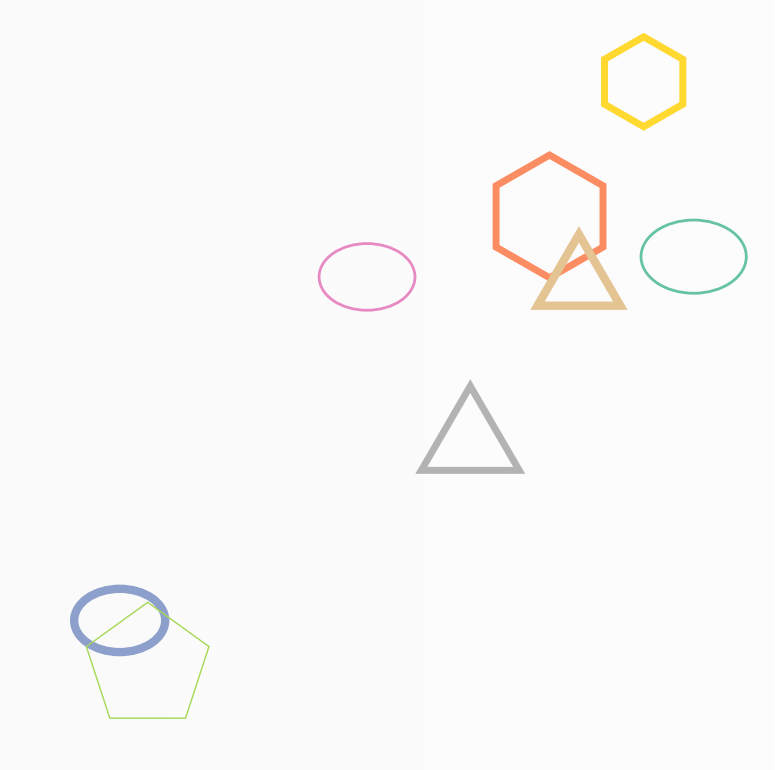[{"shape": "oval", "thickness": 1, "radius": 0.34, "center": [0.895, 0.667]}, {"shape": "hexagon", "thickness": 2.5, "radius": 0.4, "center": [0.709, 0.719]}, {"shape": "oval", "thickness": 3, "radius": 0.29, "center": [0.154, 0.194]}, {"shape": "oval", "thickness": 1, "radius": 0.31, "center": [0.474, 0.64]}, {"shape": "pentagon", "thickness": 0.5, "radius": 0.42, "center": [0.191, 0.135]}, {"shape": "hexagon", "thickness": 2.5, "radius": 0.29, "center": [0.831, 0.894]}, {"shape": "triangle", "thickness": 3, "radius": 0.31, "center": [0.747, 0.634]}, {"shape": "triangle", "thickness": 2.5, "radius": 0.36, "center": [0.607, 0.426]}]